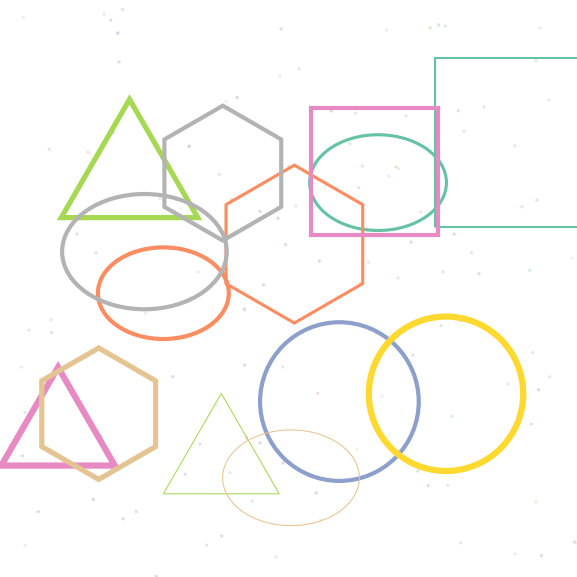[{"shape": "square", "thickness": 1, "radius": 0.73, "center": [0.899, 0.752]}, {"shape": "oval", "thickness": 1.5, "radius": 0.59, "center": [0.655, 0.683]}, {"shape": "hexagon", "thickness": 1.5, "radius": 0.68, "center": [0.51, 0.576]}, {"shape": "oval", "thickness": 2, "radius": 0.57, "center": [0.283, 0.491]}, {"shape": "circle", "thickness": 2, "radius": 0.69, "center": [0.588, 0.304]}, {"shape": "triangle", "thickness": 3, "radius": 0.57, "center": [0.101, 0.25]}, {"shape": "square", "thickness": 2, "radius": 0.55, "center": [0.648, 0.702]}, {"shape": "triangle", "thickness": 0.5, "radius": 0.58, "center": [0.383, 0.202]}, {"shape": "triangle", "thickness": 2.5, "radius": 0.68, "center": [0.224, 0.691]}, {"shape": "circle", "thickness": 3, "radius": 0.67, "center": [0.772, 0.317]}, {"shape": "oval", "thickness": 0.5, "radius": 0.59, "center": [0.504, 0.172]}, {"shape": "hexagon", "thickness": 2.5, "radius": 0.57, "center": [0.171, 0.283]}, {"shape": "hexagon", "thickness": 2, "radius": 0.58, "center": [0.386, 0.699]}, {"shape": "oval", "thickness": 2, "radius": 0.71, "center": [0.25, 0.563]}]